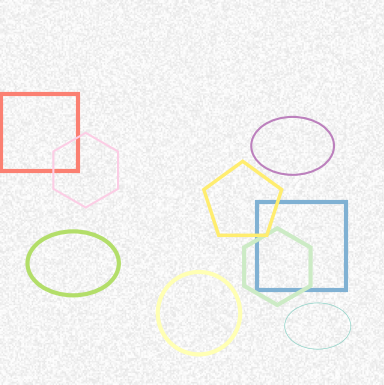[{"shape": "oval", "thickness": 0.5, "radius": 0.43, "center": [0.825, 0.153]}, {"shape": "circle", "thickness": 3, "radius": 0.54, "center": [0.517, 0.187]}, {"shape": "square", "thickness": 3, "radius": 0.5, "center": [0.102, 0.657]}, {"shape": "square", "thickness": 3, "radius": 0.57, "center": [0.783, 0.362]}, {"shape": "oval", "thickness": 3, "radius": 0.59, "center": [0.19, 0.316]}, {"shape": "hexagon", "thickness": 1.5, "radius": 0.49, "center": [0.223, 0.558]}, {"shape": "oval", "thickness": 1.5, "radius": 0.54, "center": [0.76, 0.621]}, {"shape": "hexagon", "thickness": 3, "radius": 0.5, "center": [0.72, 0.307]}, {"shape": "pentagon", "thickness": 2.5, "radius": 0.53, "center": [0.63, 0.475]}]